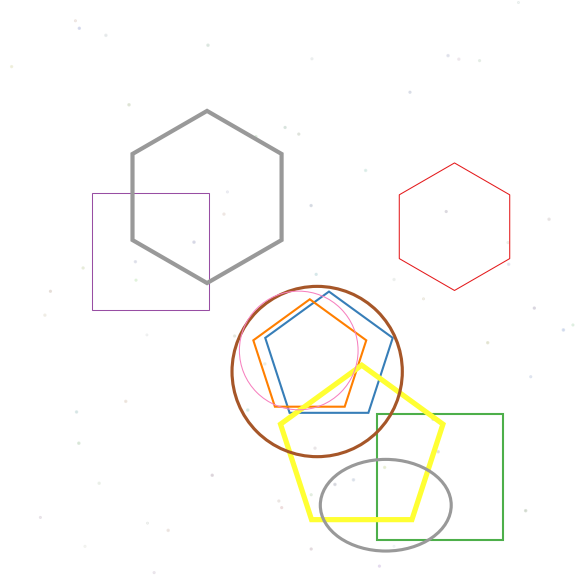[{"shape": "hexagon", "thickness": 0.5, "radius": 0.55, "center": [0.787, 0.607]}, {"shape": "pentagon", "thickness": 1, "radius": 0.58, "center": [0.57, 0.378]}, {"shape": "square", "thickness": 1, "radius": 0.55, "center": [0.763, 0.173]}, {"shape": "square", "thickness": 0.5, "radius": 0.51, "center": [0.26, 0.563]}, {"shape": "pentagon", "thickness": 1, "radius": 0.51, "center": [0.536, 0.378]}, {"shape": "pentagon", "thickness": 2.5, "radius": 0.74, "center": [0.626, 0.219]}, {"shape": "circle", "thickness": 1.5, "radius": 0.74, "center": [0.549, 0.356]}, {"shape": "circle", "thickness": 0.5, "radius": 0.51, "center": [0.517, 0.392]}, {"shape": "hexagon", "thickness": 2, "radius": 0.75, "center": [0.359, 0.658]}, {"shape": "oval", "thickness": 1.5, "radius": 0.57, "center": [0.668, 0.124]}]